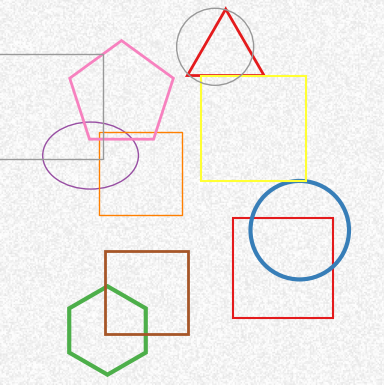[{"shape": "triangle", "thickness": 2, "radius": 0.58, "center": [0.586, 0.861]}, {"shape": "square", "thickness": 1.5, "radius": 0.65, "center": [0.735, 0.305]}, {"shape": "circle", "thickness": 3, "radius": 0.64, "center": [0.779, 0.402]}, {"shape": "hexagon", "thickness": 3, "radius": 0.57, "center": [0.279, 0.142]}, {"shape": "oval", "thickness": 1, "radius": 0.62, "center": [0.235, 0.596]}, {"shape": "square", "thickness": 1, "radius": 0.54, "center": [0.364, 0.549]}, {"shape": "square", "thickness": 1.5, "radius": 0.68, "center": [0.66, 0.666]}, {"shape": "square", "thickness": 2, "radius": 0.54, "center": [0.38, 0.24]}, {"shape": "pentagon", "thickness": 2, "radius": 0.71, "center": [0.316, 0.753]}, {"shape": "circle", "thickness": 1, "radius": 0.5, "center": [0.559, 0.878]}, {"shape": "square", "thickness": 1, "radius": 0.68, "center": [0.132, 0.724]}]